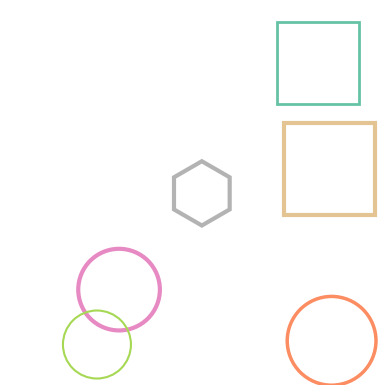[{"shape": "square", "thickness": 2, "radius": 0.53, "center": [0.825, 0.835]}, {"shape": "circle", "thickness": 2.5, "radius": 0.58, "center": [0.861, 0.115]}, {"shape": "circle", "thickness": 3, "radius": 0.53, "center": [0.309, 0.248]}, {"shape": "circle", "thickness": 1.5, "radius": 0.44, "center": [0.252, 0.105]}, {"shape": "square", "thickness": 3, "radius": 0.6, "center": [0.856, 0.562]}, {"shape": "hexagon", "thickness": 3, "radius": 0.42, "center": [0.524, 0.498]}]